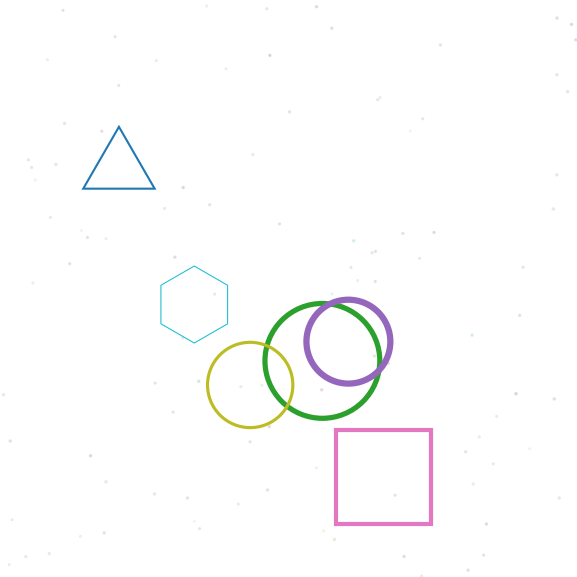[{"shape": "triangle", "thickness": 1, "radius": 0.36, "center": [0.206, 0.708]}, {"shape": "circle", "thickness": 2.5, "radius": 0.5, "center": [0.558, 0.374]}, {"shape": "circle", "thickness": 3, "radius": 0.36, "center": [0.603, 0.408]}, {"shape": "square", "thickness": 2, "radius": 0.41, "center": [0.664, 0.173]}, {"shape": "circle", "thickness": 1.5, "radius": 0.37, "center": [0.433, 0.333]}, {"shape": "hexagon", "thickness": 0.5, "radius": 0.33, "center": [0.336, 0.472]}]